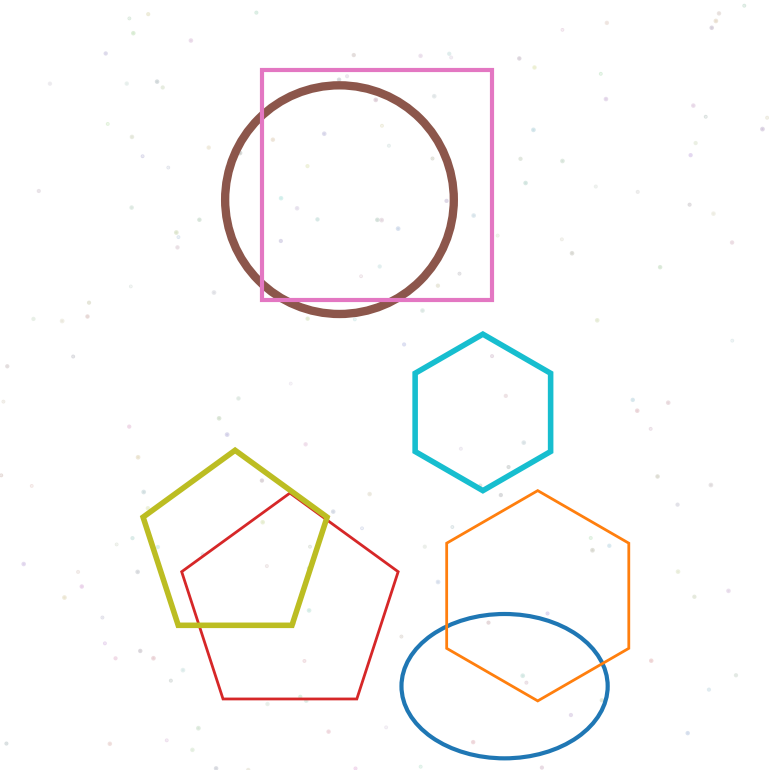[{"shape": "oval", "thickness": 1.5, "radius": 0.67, "center": [0.655, 0.109]}, {"shape": "hexagon", "thickness": 1, "radius": 0.68, "center": [0.698, 0.226]}, {"shape": "pentagon", "thickness": 1, "radius": 0.74, "center": [0.377, 0.212]}, {"shape": "circle", "thickness": 3, "radius": 0.74, "center": [0.441, 0.741]}, {"shape": "square", "thickness": 1.5, "radius": 0.75, "center": [0.49, 0.76]}, {"shape": "pentagon", "thickness": 2, "radius": 0.63, "center": [0.305, 0.29]}, {"shape": "hexagon", "thickness": 2, "radius": 0.51, "center": [0.627, 0.464]}]